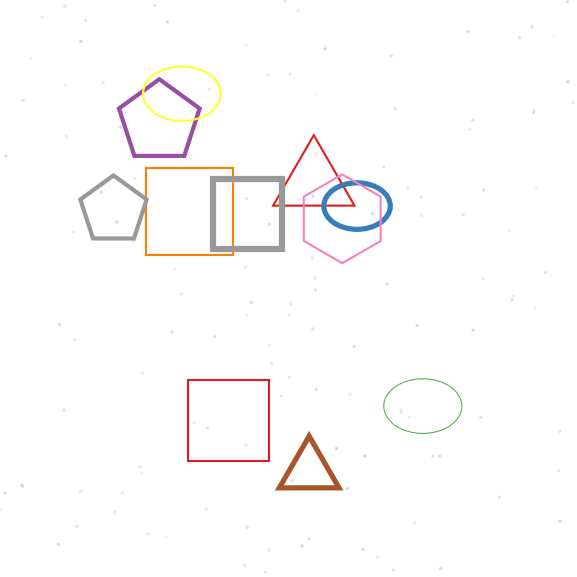[{"shape": "triangle", "thickness": 1, "radius": 0.41, "center": [0.543, 0.684]}, {"shape": "square", "thickness": 1, "radius": 0.35, "center": [0.396, 0.27]}, {"shape": "oval", "thickness": 2.5, "radius": 0.29, "center": [0.618, 0.642]}, {"shape": "oval", "thickness": 0.5, "radius": 0.34, "center": [0.732, 0.296]}, {"shape": "pentagon", "thickness": 2, "radius": 0.37, "center": [0.276, 0.789]}, {"shape": "square", "thickness": 1, "radius": 0.37, "center": [0.328, 0.632]}, {"shape": "oval", "thickness": 1, "radius": 0.34, "center": [0.315, 0.837]}, {"shape": "triangle", "thickness": 2.5, "radius": 0.3, "center": [0.535, 0.184]}, {"shape": "hexagon", "thickness": 1, "radius": 0.38, "center": [0.593, 0.62]}, {"shape": "square", "thickness": 3, "radius": 0.3, "center": [0.428, 0.628]}, {"shape": "pentagon", "thickness": 2, "radius": 0.3, "center": [0.197, 0.635]}]